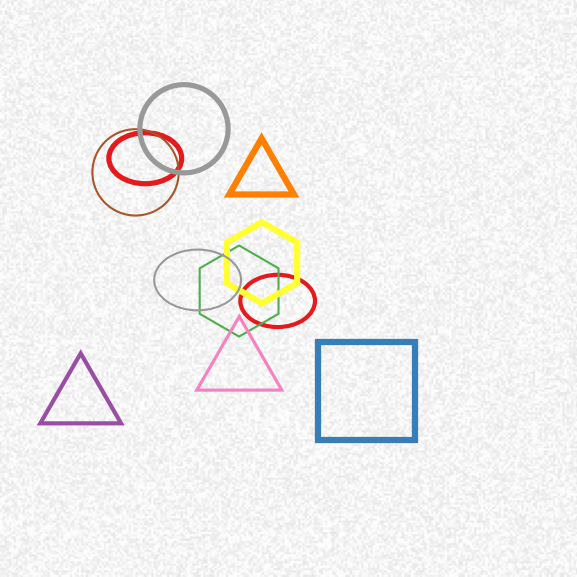[{"shape": "oval", "thickness": 2, "radius": 0.32, "center": [0.481, 0.478]}, {"shape": "oval", "thickness": 2.5, "radius": 0.32, "center": [0.252, 0.725]}, {"shape": "square", "thickness": 3, "radius": 0.42, "center": [0.635, 0.322]}, {"shape": "hexagon", "thickness": 1, "radius": 0.39, "center": [0.414, 0.495]}, {"shape": "triangle", "thickness": 2, "radius": 0.4, "center": [0.14, 0.306]}, {"shape": "triangle", "thickness": 3, "radius": 0.32, "center": [0.453, 0.695]}, {"shape": "hexagon", "thickness": 3, "radius": 0.35, "center": [0.454, 0.544]}, {"shape": "circle", "thickness": 1, "radius": 0.37, "center": [0.235, 0.701]}, {"shape": "triangle", "thickness": 1.5, "radius": 0.43, "center": [0.414, 0.366]}, {"shape": "oval", "thickness": 1, "radius": 0.38, "center": [0.342, 0.514]}, {"shape": "circle", "thickness": 2.5, "radius": 0.38, "center": [0.319, 0.776]}]